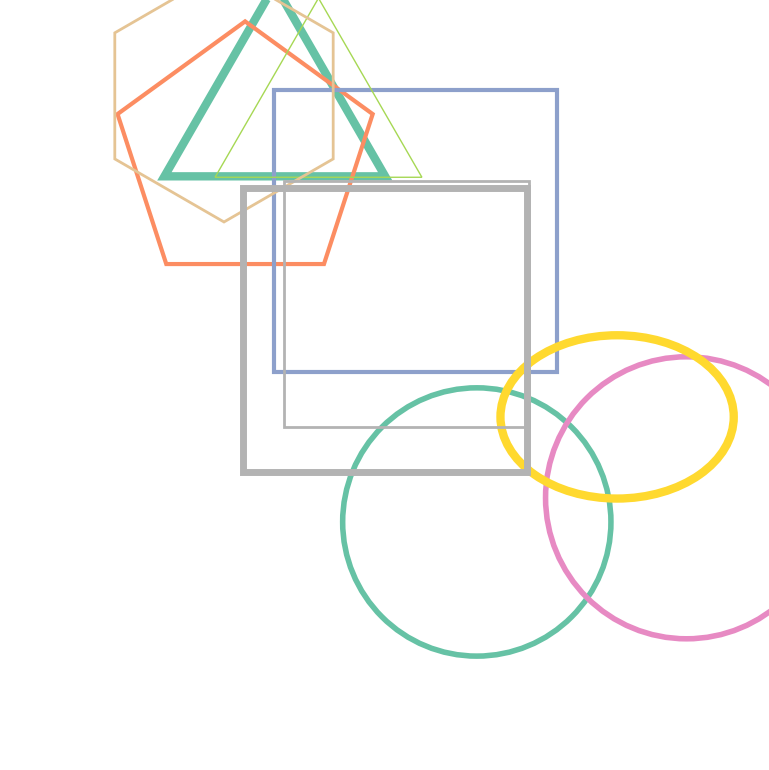[{"shape": "triangle", "thickness": 3, "radius": 0.83, "center": [0.357, 0.854]}, {"shape": "circle", "thickness": 2, "radius": 0.87, "center": [0.619, 0.322]}, {"shape": "pentagon", "thickness": 1.5, "radius": 0.87, "center": [0.318, 0.798]}, {"shape": "square", "thickness": 1.5, "radius": 0.92, "center": [0.54, 0.7]}, {"shape": "circle", "thickness": 2, "radius": 0.92, "center": [0.892, 0.354]}, {"shape": "triangle", "thickness": 0.5, "radius": 0.78, "center": [0.414, 0.847]}, {"shape": "oval", "thickness": 3, "radius": 0.76, "center": [0.801, 0.459]}, {"shape": "hexagon", "thickness": 1, "radius": 0.82, "center": [0.291, 0.875]}, {"shape": "square", "thickness": 2.5, "radius": 0.92, "center": [0.5, 0.572]}, {"shape": "square", "thickness": 1, "radius": 0.8, "center": [0.528, 0.606]}]